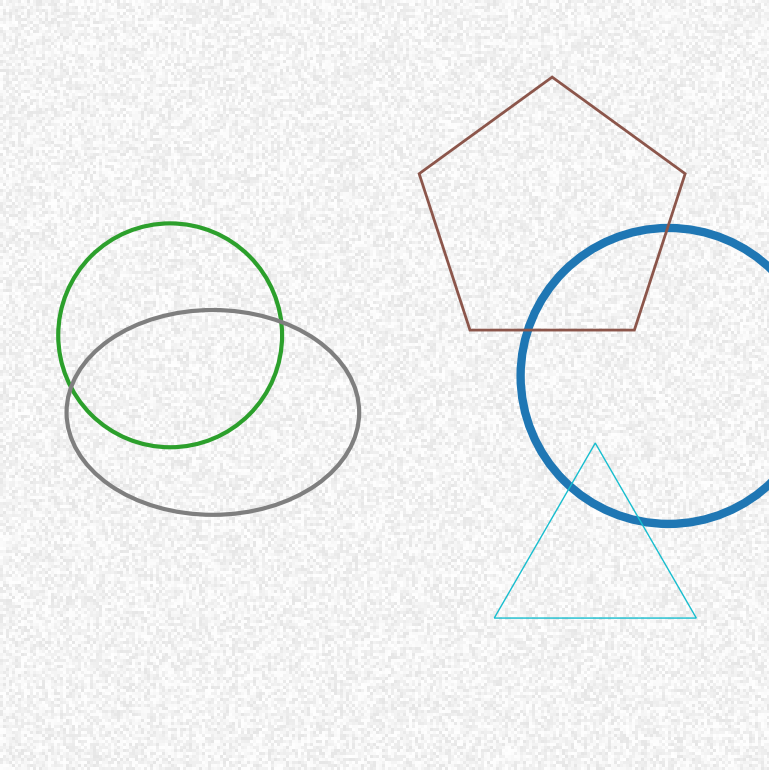[{"shape": "circle", "thickness": 3, "radius": 0.96, "center": [0.868, 0.512]}, {"shape": "circle", "thickness": 1.5, "radius": 0.73, "center": [0.221, 0.565]}, {"shape": "pentagon", "thickness": 1, "radius": 0.91, "center": [0.717, 0.718]}, {"shape": "oval", "thickness": 1.5, "radius": 0.95, "center": [0.276, 0.464]}, {"shape": "triangle", "thickness": 0.5, "radius": 0.76, "center": [0.773, 0.273]}]